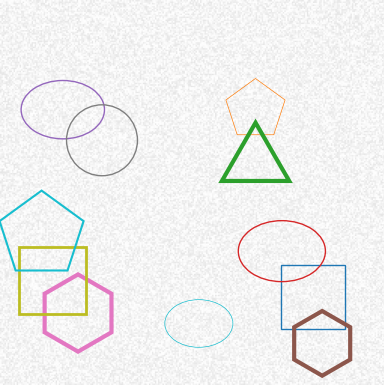[{"shape": "square", "thickness": 1, "radius": 0.42, "center": [0.813, 0.229]}, {"shape": "pentagon", "thickness": 0.5, "radius": 0.4, "center": [0.664, 0.715]}, {"shape": "triangle", "thickness": 3, "radius": 0.5, "center": [0.664, 0.58]}, {"shape": "oval", "thickness": 1, "radius": 0.57, "center": [0.732, 0.348]}, {"shape": "oval", "thickness": 1, "radius": 0.54, "center": [0.163, 0.715]}, {"shape": "hexagon", "thickness": 3, "radius": 0.42, "center": [0.837, 0.108]}, {"shape": "hexagon", "thickness": 3, "radius": 0.5, "center": [0.203, 0.187]}, {"shape": "circle", "thickness": 1, "radius": 0.46, "center": [0.265, 0.636]}, {"shape": "square", "thickness": 2, "radius": 0.44, "center": [0.137, 0.272]}, {"shape": "pentagon", "thickness": 1.5, "radius": 0.57, "center": [0.108, 0.39]}, {"shape": "oval", "thickness": 0.5, "radius": 0.44, "center": [0.516, 0.16]}]